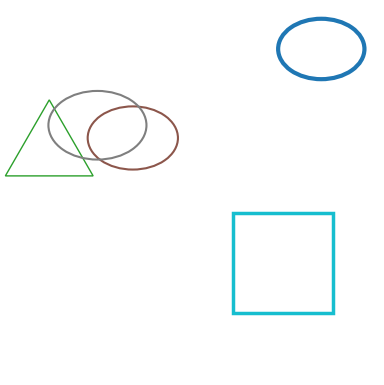[{"shape": "oval", "thickness": 3, "radius": 0.56, "center": [0.835, 0.873]}, {"shape": "triangle", "thickness": 1, "radius": 0.66, "center": [0.128, 0.609]}, {"shape": "oval", "thickness": 1.5, "radius": 0.59, "center": [0.345, 0.642]}, {"shape": "oval", "thickness": 1.5, "radius": 0.64, "center": [0.253, 0.675]}, {"shape": "square", "thickness": 2.5, "radius": 0.65, "center": [0.735, 0.318]}]